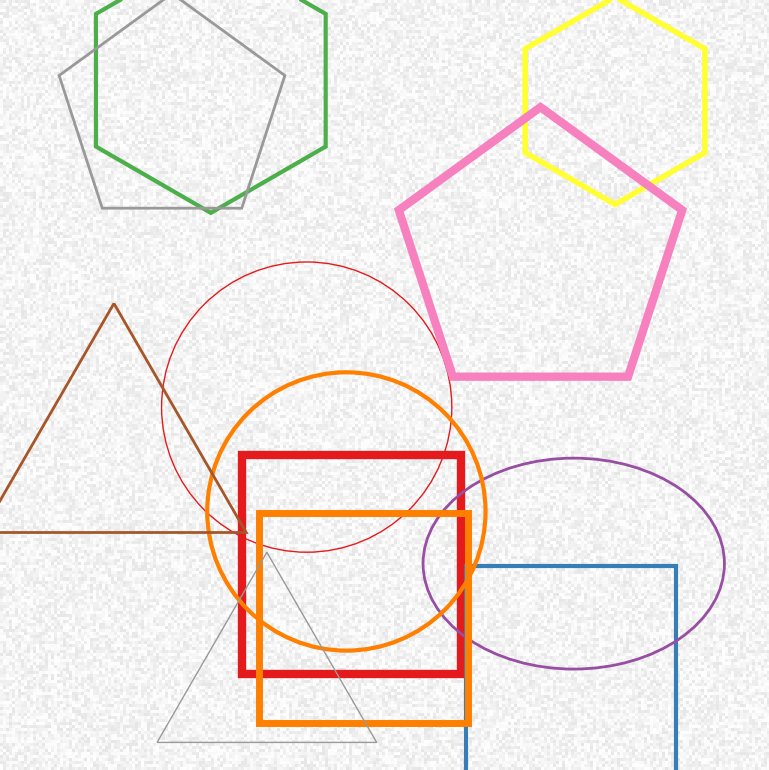[{"shape": "square", "thickness": 3, "radius": 0.71, "center": [0.456, 0.267]}, {"shape": "circle", "thickness": 0.5, "radius": 0.94, "center": [0.398, 0.471]}, {"shape": "square", "thickness": 1.5, "radius": 0.68, "center": [0.742, 0.129]}, {"shape": "hexagon", "thickness": 1.5, "radius": 0.86, "center": [0.274, 0.896]}, {"shape": "oval", "thickness": 1, "radius": 0.98, "center": [0.745, 0.268]}, {"shape": "square", "thickness": 2.5, "radius": 0.68, "center": [0.472, 0.197]}, {"shape": "circle", "thickness": 1.5, "radius": 0.9, "center": [0.45, 0.336]}, {"shape": "hexagon", "thickness": 2, "radius": 0.67, "center": [0.799, 0.869]}, {"shape": "triangle", "thickness": 1, "radius": 0.99, "center": [0.148, 0.408]}, {"shape": "pentagon", "thickness": 3, "radius": 0.97, "center": [0.702, 0.667]}, {"shape": "triangle", "thickness": 0.5, "radius": 0.82, "center": [0.347, 0.118]}, {"shape": "pentagon", "thickness": 1, "radius": 0.77, "center": [0.223, 0.854]}]